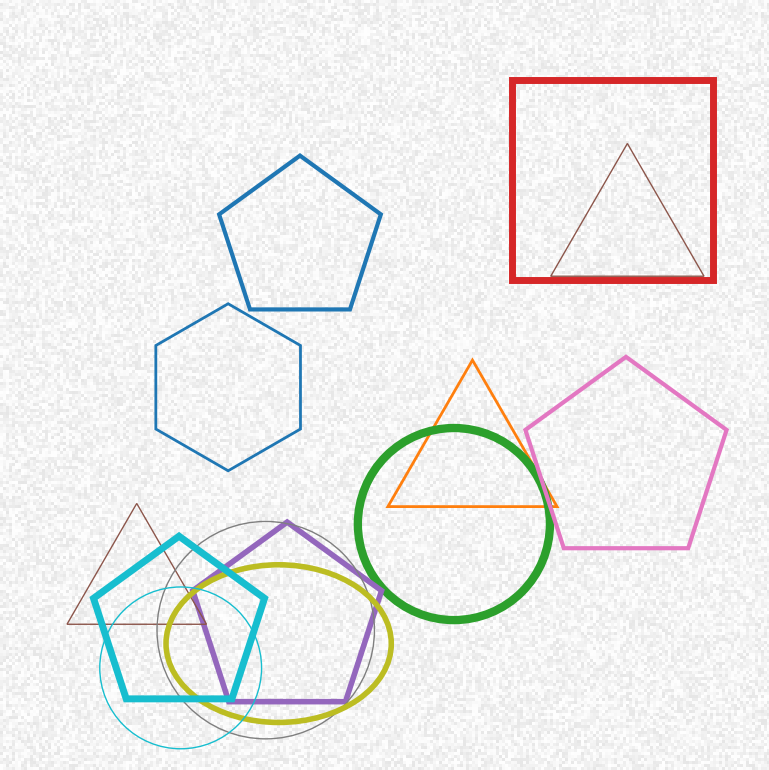[{"shape": "pentagon", "thickness": 1.5, "radius": 0.55, "center": [0.39, 0.687]}, {"shape": "hexagon", "thickness": 1, "radius": 0.54, "center": [0.296, 0.497]}, {"shape": "triangle", "thickness": 1, "radius": 0.63, "center": [0.614, 0.405]}, {"shape": "circle", "thickness": 3, "radius": 0.62, "center": [0.589, 0.319]}, {"shape": "square", "thickness": 2.5, "radius": 0.65, "center": [0.795, 0.766]}, {"shape": "pentagon", "thickness": 2, "radius": 0.64, "center": [0.373, 0.193]}, {"shape": "triangle", "thickness": 0.5, "radius": 0.52, "center": [0.178, 0.242]}, {"shape": "triangle", "thickness": 0.5, "radius": 0.57, "center": [0.815, 0.699]}, {"shape": "pentagon", "thickness": 1.5, "radius": 0.69, "center": [0.813, 0.399]}, {"shape": "circle", "thickness": 0.5, "radius": 0.71, "center": [0.345, 0.182]}, {"shape": "oval", "thickness": 2, "radius": 0.73, "center": [0.362, 0.164]}, {"shape": "pentagon", "thickness": 2.5, "radius": 0.58, "center": [0.233, 0.187]}, {"shape": "circle", "thickness": 0.5, "radius": 0.53, "center": [0.235, 0.133]}]